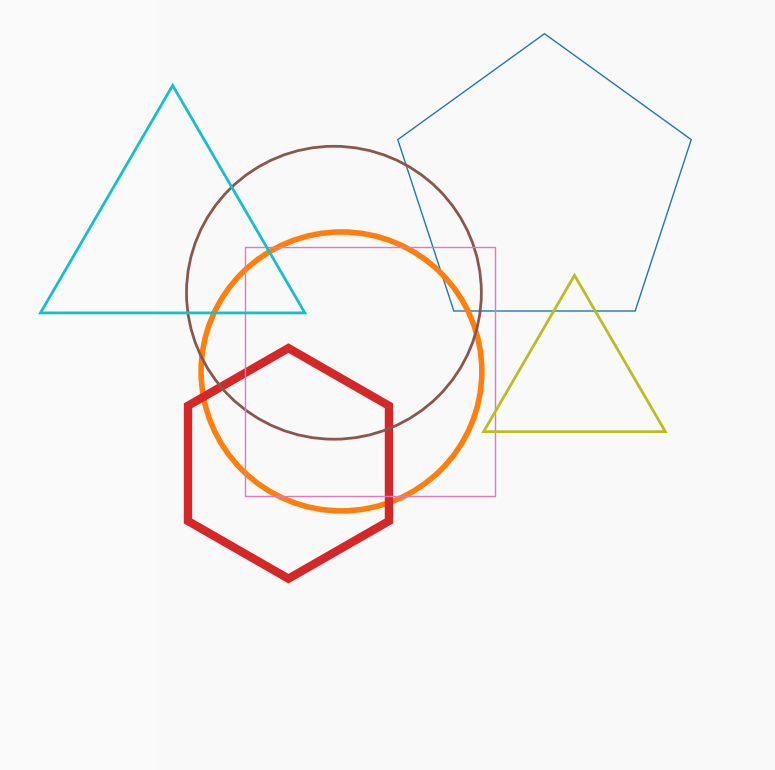[{"shape": "pentagon", "thickness": 0.5, "radius": 1.0, "center": [0.703, 0.757]}, {"shape": "circle", "thickness": 2, "radius": 0.91, "center": [0.441, 0.518]}, {"shape": "hexagon", "thickness": 3, "radius": 0.75, "center": [0.372, 0.398]}, {"shape": "circle", "thickness": 1, "radius": 0.95, "center": [0.431, 0.62]}, {"shape": "square", "thickness": 0.5, "radius": 0.81, "center": [0.477, 0.518]}, {"shape": "triangle", "thickness": 1, "radius": 0.68, "center": [0.741, 0.507]}, {"shape": "triangle", "thickness": 1, "radius": 0.98, "center": [0.223, 0.692]}]